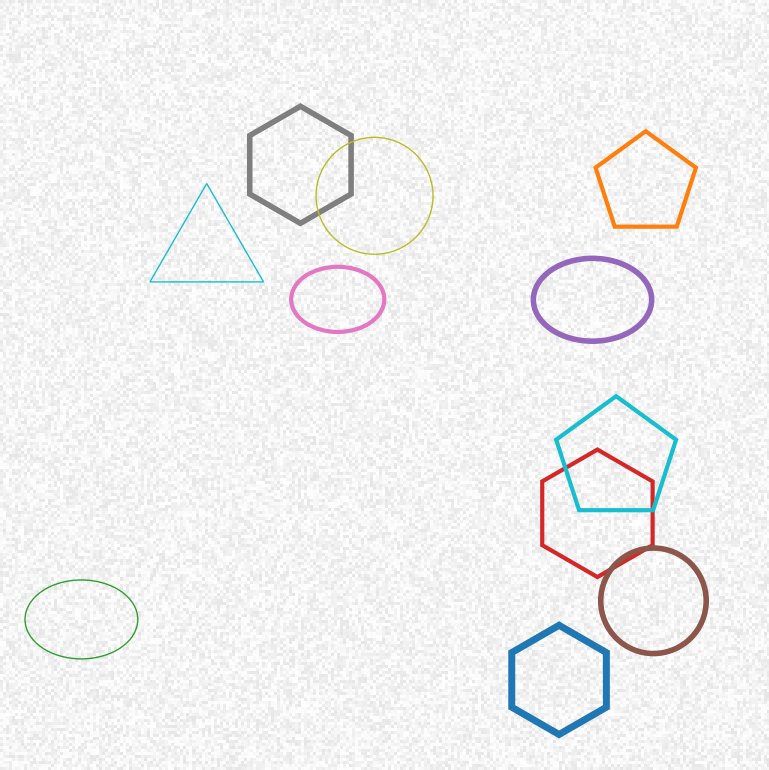[{"shape": "hexagon", "thickness": 2.5, "radius": 0.35, "center": [0.726, 0.117]}, {"shape": "pentagon", "thickness": 1.5, "radius": 0.34, "center": [0.839, 0.761]}, {"shape": "oval", "thickness": 0.5, "radius": 0.37, "center": [0.106, 0.196]}, {"shape": "hexagon", "thickness": 1.5, "radius": 0.41, "center": [0.776, 0.333]}, {"shape": "oval", "thickness": 2, "radius": 0.38, "center": [0.77, 0.611]}, {"shape": "circle", "thickness": 2, "radius": 0.34, "center": [0.849, 0.22]}, {"shape": "oval", "thickness": 1.5, "radius": 0.3, "center": [0.439, 0.611]}, {"shape": "hexagon", "thickness": 2, "radius": 0.38, "center": [0.39, 0.786]}, {"shape": "circle", "thickness": 0.5, "radius": 0.38, "center": [0.486, 0.746]}, {"shape": "pentagon", "thickness": 1.5, "radius": 0.41, "center": [0.8, 0.404]}, {"shape": "triangle", "thickness": 0.5, "radius": 0.43, "center": [0.268, 0.676]}]